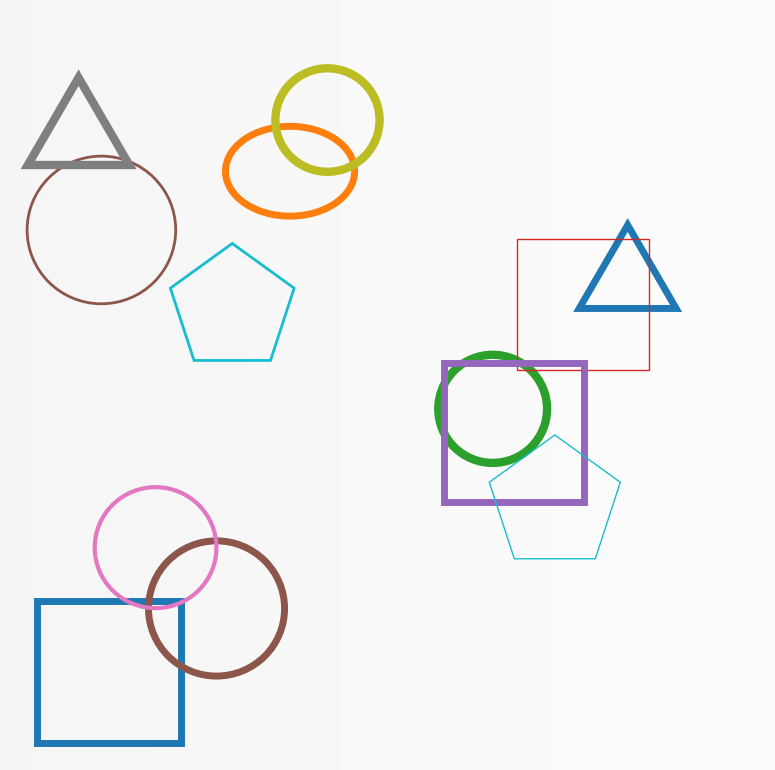[{"shape": "square", "thickness": 2.5, "radius": 0.46, "center": [0.141, 0.127]}, {"shape": "triangle", "thickness": 2.5, "radius": 0.36, "center": [0.81, 0.635]}, {"shape": "oval", "thickness": 2.5, "radius": 0.42, "center": [0.374, 0.778]}, {"shape": "circle", "thickness": 3, "radius": 0.35, "center": [0.636, 0.469]}, {"shape": "square", "thickness": 0.5, "radius": 0.43, "center": [0.752, 0.605]}, {"shape": "square", "thickness": 2.5, "radius": 0.45, "center": [0.663, 0.438]}, {"shape": "circle", "thickness": 1, "radius": 0.48, "center": [0.131, 0.701]}, {"shape": "circle", "thickness": 2.5, "radius": 0.44, "center": [0.279, 0.21]}, {"shape": "circle", "thickness": 1.5, "radius": 0.39, "center": [0.201, 0.289]}, {"shape": "triangle", "thickness": 3, "radius": 0.38, "center": [0.101, 0.824]}, {"shape": "circle", "thickness": 3, "radius": 0.34, "center": [0.423, 0.844]}, {"shape": "pentagon", "thickness": 0.5, "radius": 0.44, "center": [0.716, 0.346]}, {"shape": "pentagon", "thickness": 1, "radius": 0.42, "center": [0.3, 0.6]}]